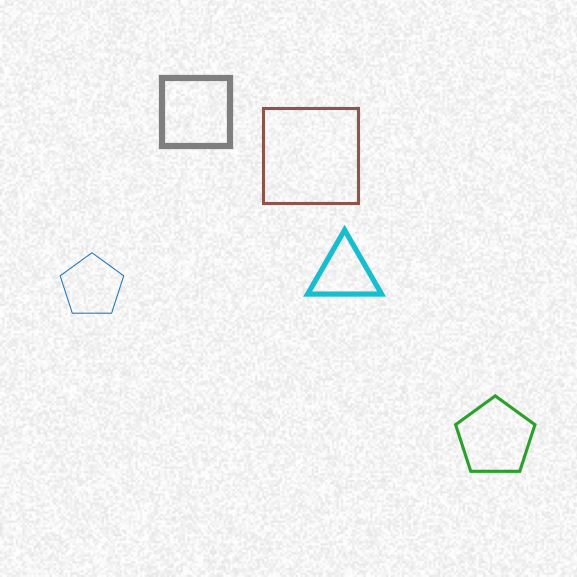[{"shape": "pentagon", "thickness": 0.5, "radius": 0.29, "center": [0.159, 0.504]}, {"shape": "pentagon", "thickness": 1.5, "radius": 0.36, "center": [0.858, 0.241]}, {"shape": "square", "thickness": 1.5, "radius": 0.41, "center": [0.538, 0.73]}, {"shape": "square", "thickness": 3, "radius": 0.3, "center": [0.339, 0.805]}, {"shape": "triangle", "thickness": 2.5, "radius": 0.37, "center": [0.597, 0.527]}]